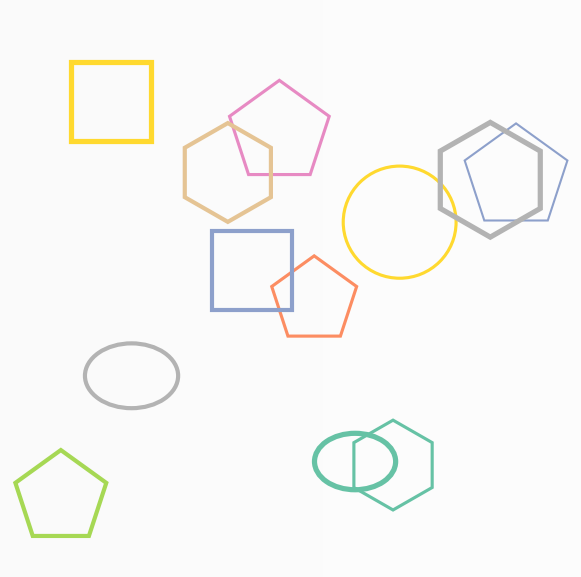[{"shape": "hexagon", "thickness": 1.5, "radius": 0.39, "center": [0.676, 0.194]}, {"shape": "oval", "thickness": 2.5, "radius": 0.35, "center": [0.611, 0.2]}, {"shape": "pentagon", "thickness": 1.5, "radius": 0.38, "center": [0.541, 0.479]}, {"shape": "pentagon", "thickness": 1, "radius": 0.46, "center": [0.888, 0.693]}, {"shape": "square", "thickness": 2, "radius": 0.34, "center": [0.434, 0.53]}, {"shape": "pentagon", "thickness": 1.5, "radius": 0.45, "center": [0.481, 0.77]}, {"shape": "pentagon", "thickness": 2, "radius": 0.41, "center": [0.105, 0.138]}, {"shape": "square", "thickness": 2.5, "radius": 0.34, "center": [0.191, 0.824]}, {"shape": "circle", "thickness": 1.5, "radius": 0.49, "center": [0.688, 0.614]}, {"shape": "hexagon", "thickness": 2, "radius": 0.43, "center": [0.392, 0.7]}, {"shape": "hexagon", "thickness": 2.5, "radius": 0.5, "center": [0.843, 0.688]}, {"shape": "oval", "thickness": 2, "radius": 0.4, "center": [0.226, 0.348]}]